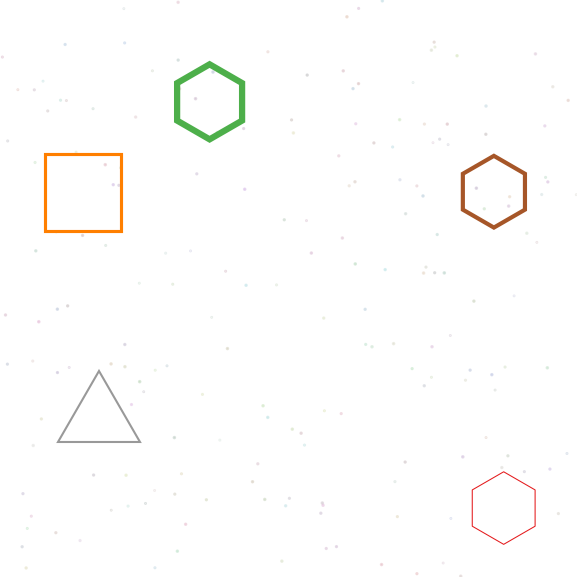[{"shape": "hexagon", "thickness": 0.5, "radius": 0.31, "center": [0.872, 0.119]}, {"shape": "hexagon", "thickness": 3, "radius": 0.32, "center": [0.363, 0.823]}, {"shape": "square", "thickness": 1.5, "radius": 0.33, "center": [0.144, 0.665]}, {"shape": "hexagon", "thickness": 2, "radius": 0.31, "center": [0.855, 0.667]}, {"shape": "triangle", "thickness": 1, "radius": 0.41, "center": [0.171, 0.275]}]